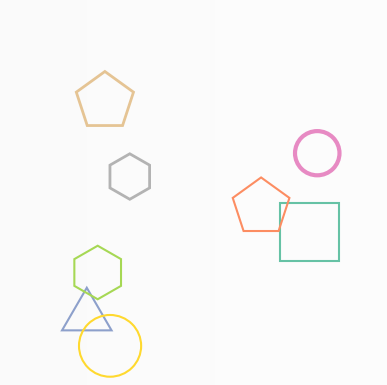[{"shape": "square", "thickness": 1.5, "radius": 0.38, "center": [0.799, 0.397]}, {"shape": "pentagon", "thickness": 1.5, "radius": 0.38, "center": [0.674, 0.462]}, {"shape": "triangle", "thickness": 1.5, "radius": 0.37, "center": [0.224, 0.179]}, {"shape": "circle", "thickness": 3, "radius": 0.29, "center": [0.819, 0.602]}, {"shape": "hexagon", "thickness": 1.5, "radius": 0.35, "center": [0.252, 0.292]}, {"shape": "circle", "thickness": 1.5, "radius": 0.4, "center": [0.284, 0.102]}, {"shape": "pentagon", "thickness": 2, "radius": 0.39, "center": [0.271, 0.737]}, {"shape": "hexagon", "thickness": 2, "radius": 0.3, "center": [0.335, 0.541]}]